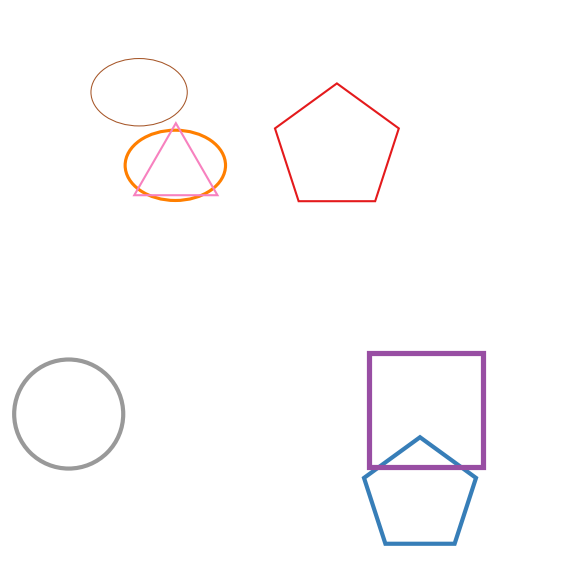[{"shape": "pentagon", "thickness": 1, "radius": 0.56, "center": [0.583, 0.742]}, {"shape": "pentagon", "thickness": 2, "radius": 0.51, "center": [0.727, 0.14]}, {"shape": "square", "thickness": 2.5, "radius": 0.49, "center": [0.738, 0.289]}, {"shape": "oval", "thickness": 1.5, "radius": 0.43, "center": [0.304, 0.713]}, {"shape": "oval", "thickness": 0.5, "radius": 0.42, "center": [0.241, 0.839]}, {"shape": "triangle", "thickness": 1, "radius": 0.42, "center": [0.305, 0.703]}, {"shape": "circle", "thickness": 2, "radius": 0.47, "center": [0.119, 0.282]}]